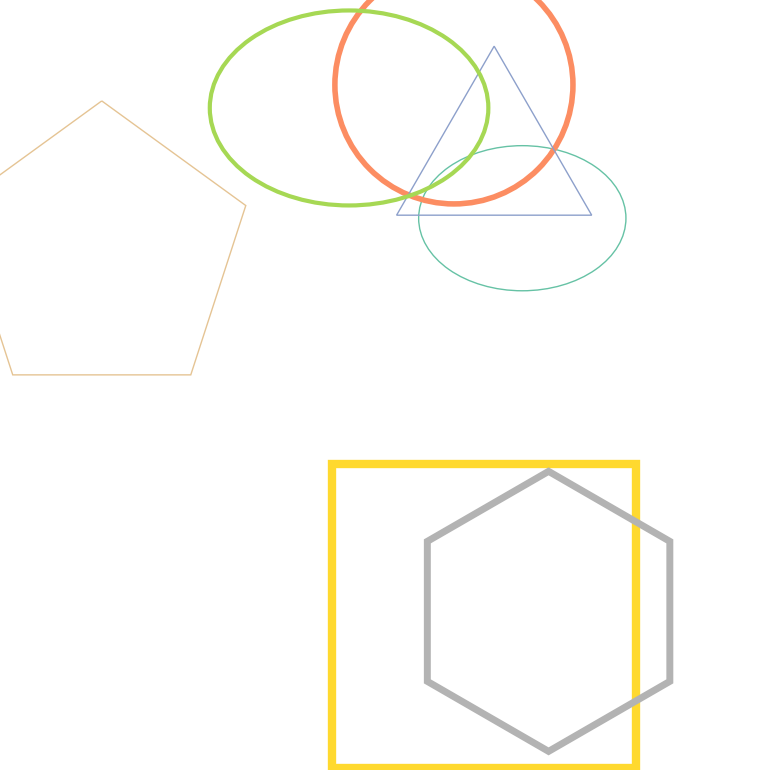[{"shape": "oval", "thickness": 0.5, "radius": 0.67, "center": [0.678, 0.717]}, {"shape": "circle", "thickness": 2, "radius": 0.77, "center": [0.59, 0.89]}, {"shape": "triangle", "thickness": 0.5, "radius": 0.73, "center": [0.642, 0.794]}, {"shape": "oval", "thickness": 1.5, "radius": 0.9, "center": [0.453, 0.86]}, {"shape": "square", "thickness": 3, "radius": 0.99, "center": [0.629, 0.2]}, {"shape": "pentagon", "thickness": 0.5, "radius": 0.98, "center": [0.132, 0.672]}, {"shape": "hexagon", "thickness": 2.5, "radius": 0.91, "center": [0.712, 0.206]}]